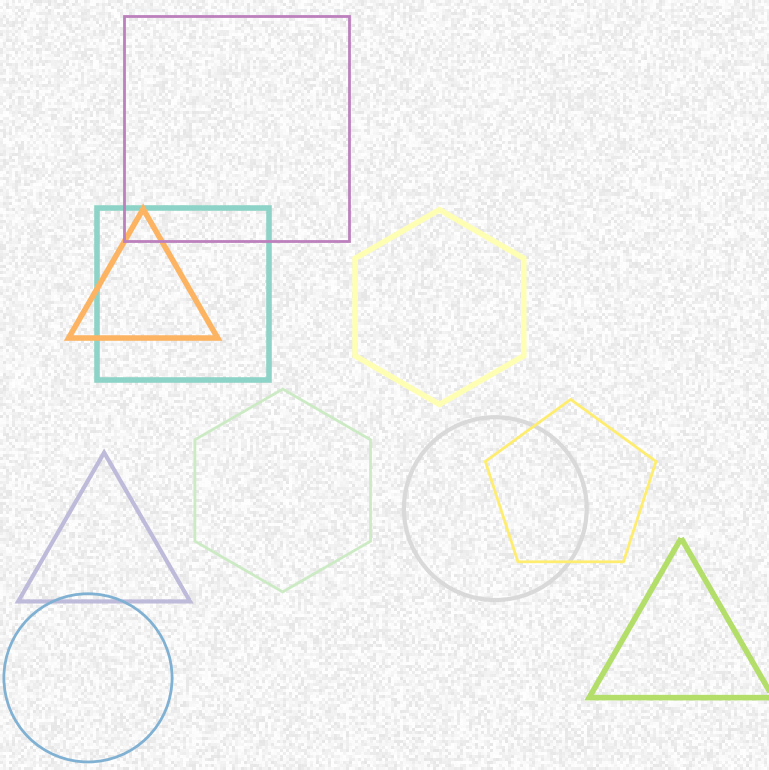[{"shape": "square", "thickness": 2, "radius": 0.56, "center": [0.238, 0.618]}, {"shape": "hexagon", "thickness": 2, "radius": 0.63, "center": [0.571, 0.601]}, {"shape": "triangle", "thickness": 1.5, "radius": 0.64, "center": [0.135, 0.283]}, {"shape": "circle", "thickness": 1, "radius": 0.55, "center": [0.114, 0.12]}, {"shape": "triangle", "thickness": 2, "radius": 0.56, "center": [0.186, 0.617]}, {"shape": "triangle", "thickness": 2, "radius": 0.69, "center": [0.885, 0.163]}, {"shape": "circle", "thickness": 1.5, "radius": 0.59, "center": [0.643, 0.339]}, {"shape": "square", "thickness": 1, "radius": 0.73, "center": [0.307, 0.833]}, {"shape": "hexagon", "thickness": 1, "radius": 0.66, "center": [0.367, 0.363]}, {"shape": "pentagon", "thickness": 1, "radius": 0.58, "center": [0.741, 0.365]}]